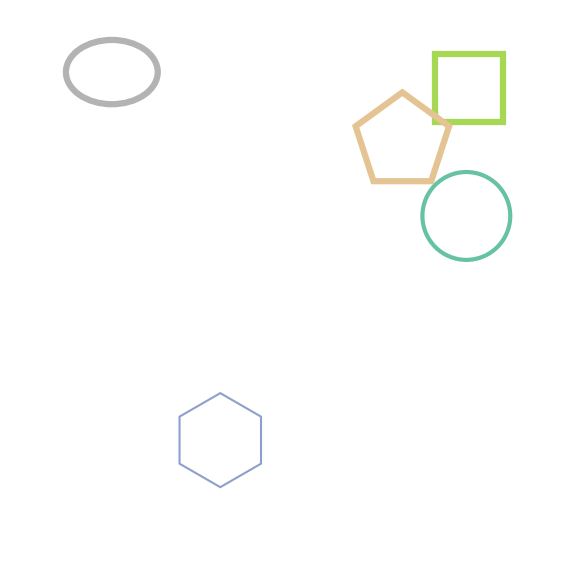[{"shape": "circle", "thickness": 2, "radius": 0.38, "center": [0.808, 0.625]}, {"shape": "hexagon", "thickness": 1, "radius": 0.41, "center": [0.381, 0.237]}, {"shape": "square", "thickness": 3, "radius": 0.29, "center": [0.811, 0.847]}, {"shape": "pentagon", "thickness": 3, "radius": 0.43, "center": [0.697, 0.754]}, {"shape": "oval", "thickness": 3, "radius": 0.4, "center": [0.194, 0.874]}]